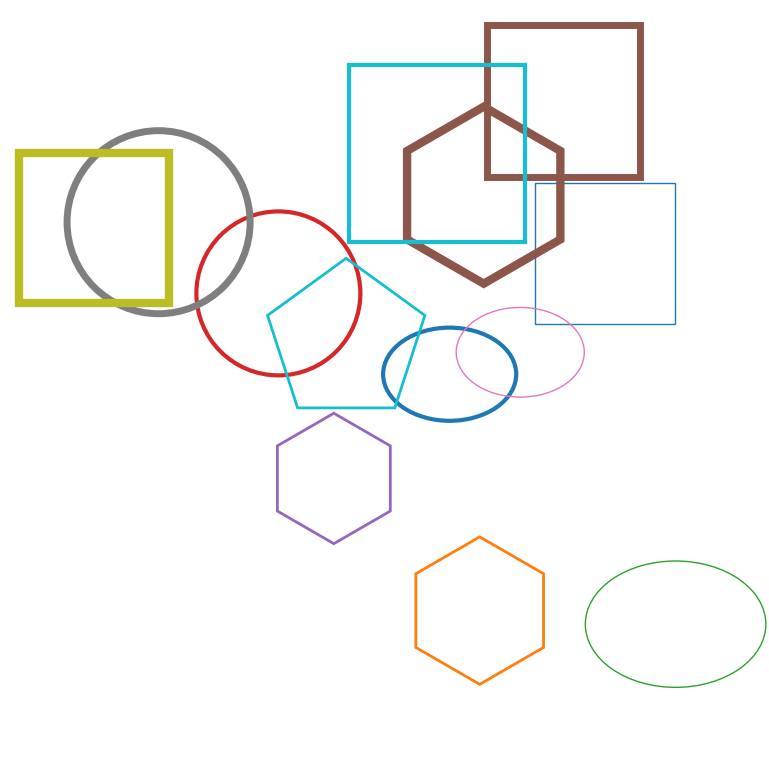[{"shape": "square", "thickness": 0.5, "radius": 0.46, "center": [0.786, 0.671]}, {"shape": "oval", "thickness": 1.5, "radius": 0.43, "center": [0.584, 0.514]}, {"shape": "hexagon", "thickness": 1, "radius": 0.48, "center": [0.623, 0.207]}, {"shape": "oval", "thickness": 0.5, "radius": 0.59, "center": [0.877, 0.189]}, {"shape": "circle", "thickness": 1.5, "radius": 0.53, "center": [0.362, 0.619]}, {"shape": "hexagon", "thickness": 1, "radius": 0.42, "center": [0.434, 0.379]}, {"shape": "square", "thickness": 2.5, "radius": 0.5, "center": [0.732, 0.869]}, {"shape": "hexagon", "thickness": 3, "radius": 0.57, "center": [0.628, 0.747]}, {"shape": "oval", "thickness": 0.5, "radius": 0.42, "center": [0.676, 0.543]}, {"shape": "circle", "thickness": 2.5, "radius": 0.59, "center": [0.206, 0.711]}, {"shape": "square", "thickness": 3, "radius": 0.49, "center": [0.122, 0.704]}, {"shape": "square", "thickness": 1.5, "radius": 0.57, "center": [0.567, 0.801]}, {"shape": "pentagon", "thickness": 1, "radius": 0.54, "center": [0.45, 0.557]}]